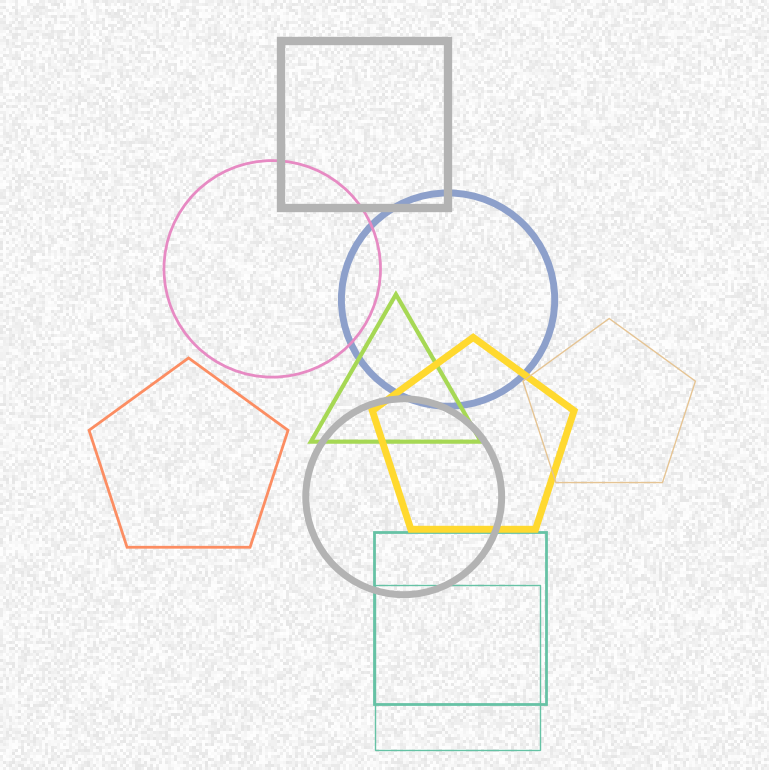[{"shape": "square", "thickness": 1, "radius": 0.56, "center": [0.598, 0.197]}, {"shape": "square", "thickness": 0.5, "radius": 0.54, "center": [0.594, 0.133]}, {"shape": "pentagon", "thickness": 1, "radius": 0.68, "center": [0.245, 0.399]}, {"shape": "circle", "thickness": 2.5, "radius": 0.69, "center": [0.582, 0.611]}, {"shape": "circle", "thickness": 1, "radius": 0.7, "center": [0.354, 0.651]}, {"shape": "triangle", "thickness": 1.5, "radius": 0.64, "center": [0.514, 0.49]}, {"shape": "pentagon", "thickness": 2.5, "radius": 0.69, "center": [0.615, 0.424]}, {"shape": "pentagon", "thickness": 0.5, "radius": 0.59, "center": [0.791, 0.469]}, {"shape": "square", "thickness": 3, "radius": 0.54, "center": [0.473, 0.838]}, {"shape": "circle", "thickness": 2.5, "radius": 0.64, "center": [0.524, 0.355]}]